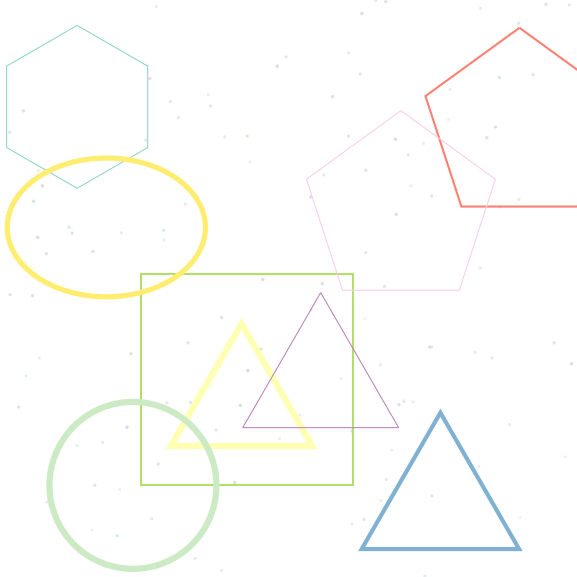[{"shape": "hexagon", "thickness": 0.5, "radius": 0.71, "center": [0.134, 0.814]}, {"shape": "triangle", "thickness": 3, "radius": 0.71, "center": [0.418, 0.297]}, {"shape": "pentagon", "thickness": 1, "radius": 0.86, "center": [0.899, 0.78]}, {"shape": "triangle", "thickness": 2, "radius": 0.79, "center": [0.763, 0.127]}, {"shape": "square", "thickness": 1, "radius": 0.92, "center": [0.428, 0.342]}, {"shape": "pentagon", "thickness": 0.5, "radius": 0.86, "center": [0.694, 0.636]}, {"shape": "triangle", "thickness": 0.5, "radius": 0.78, "center": [0.555, 0.337]}, {"shape": "circle", "thickness": 3, "radius": 0.72, "center": [0.23, 0.159]}, {"shape": "oval", "thickness": 2.5, "radius": 0.86, "center": [0.184, 0.605]}]